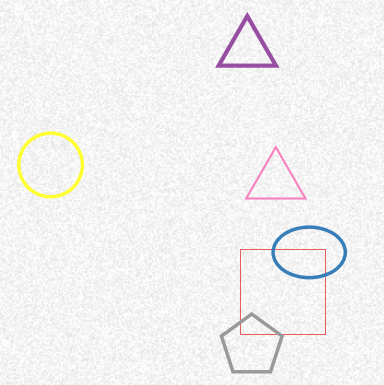[{"shape": "square", "thickness": 0.5, "radius": 0.55, "center": [0.733, 0.243]}, {"shape": "oval", "thickness": 2.5, "radius": 0.47, "center": [0.803, 0.344]}, {"shape": "triangle", "thickness": 3, "radius": 0.43, "center": [0.642, 0.872]}, {"shape": "circle", "thickness": 2.5, "radius": 0.41, "center": [0.131, 0.572]}, {"shape": "triangle", "thickness": 1.5, "radius": 0.44, "center": [0.716, 0.529]}, {"shape": "pentagon", "thickness": 2.5, "radius": 0.41, "center": [0.654, 0.101]}]